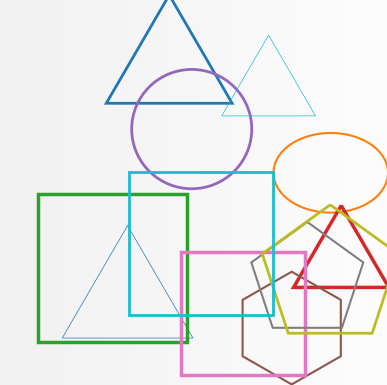[{"shape": "triangle", "thickness": 0.5, "radius": 0.97, "center": [0.329, 0.219]}, {"shape": "triangle", "thickness": 2, "radius": 0.94, "center": [0.437, 0.826]}, {"shape": "oval", "thickness": 1.5, "radius": 0.74, "center": [0.854, 0.551]}, {"shape": "square", "thickness": 2.5, "radius": 0.96, "center": [0.289, 0.305]}, {"shape": "triangle", "thickness": 2.5, "radius": 0.71, "center": [0.88, 0.324]}, {"shape": "circle", "thickness": 2, "radius": 0.77, "center": [0.495, 0.665]}, {"shape": "hexagon", "thickness": 1.5, "radius": 0.73, "center": [0.753, 0.148]}, {"shape": "square", "thickness": 2.5, "radius": 0.8, "center": [0.628, 0.186]}, {"shape": "pentagon", "thickness": 1.5, "radius": 0.76, "center": [0.793, 0.271]}, {"shape": "pentagon", "thickness": 2, "radius": 0.92, "center": [0.852, 0.284]}, {"shape": "triangle", "thickness": 0.5, "radius": 0.7, "center": [0.693, 0.769]}, {"shape": "square", "thickness": 2, "radius": 0.93, "center": [0.518, 0.369]}]